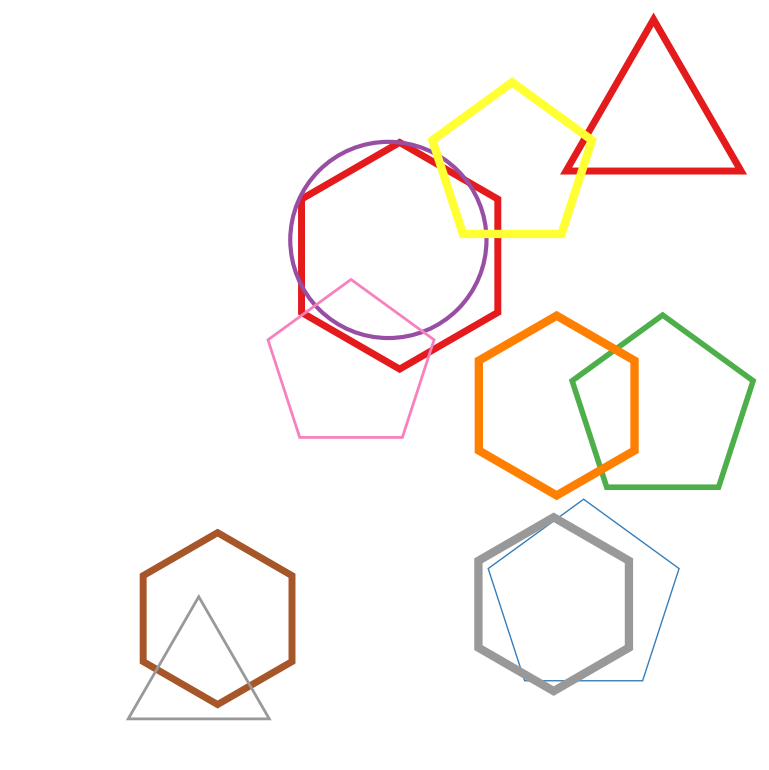[{"shape": "hexagon", "thickness": 2.5, "radius": 0.74, "center": [0.519, 0.668]}, {"shape": "triangle", "thickness": 2.5, "radius": 0.66, "center": [0.849, 0.843]}, {"shape": "pentagon", "thickness": 0.5, "radius": 0.65, "center": [0.758, 0.221]}, {"shape": "pentagon", "thickness": 2, "radius": 0.62, "center": [0.861, 0.467]}, {"shape": "circle", "thickness": 1.5, "radius": 0.64, "center": [0.504, 0.688]}, {"shape": "hexagon", "thickness": 3, "radius": 0.58, "center": [0.723, 0.473]}, {"shape": "pentagon", "thickness": 3, "radius": 0.54, "center": [0.665, 0.784]}, {"shape": "hexagon", "thickness": 2.5, "radius": 0.56, "center": [0.283, 0.197]}, {"shape": "pentagon", "thickness": 1, "radius": 0.57, "center": [0.456, 0.524]}, {"shape": "hexagon", "thickness": 3, "radius": 0.56, "center": [0.719, 0.215]}, {"shape": "triangle", "thickness": 1, "radius": 0.53, "center": [0.258, 0.119]}]